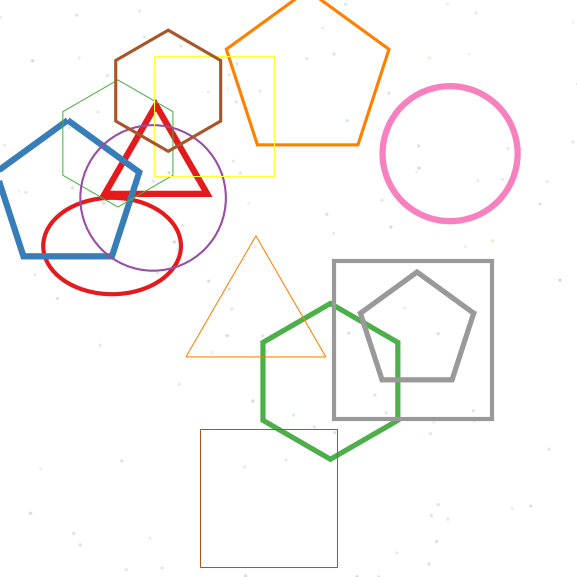[{"shape": "oval", "thickness": 2, "radius": 0.6, "center": [0.194, 0.573]}, {"shape": "triangle", "thickness": 3, "radius": 0.51, "center": [0.27, 0.715]}, {"shape": "pentagon", "thickness": 3, "radius": 0.65, "center": [0.117, 0.661]}, {"shape": "hexagon", "thickness": 0.5, "radius": 0.55, "center": [0.204, 0.751]}, {"shape": "hexagon", "thickness": 2.5, "radius": 0.67, "center": [0.572, 0.339]}, {"shape": "circle", "thickness": 1, "radius": 0.63, "center": [0.265, 0.656]}, {"shape": "triangle", "thickness": 0.5, "radius": 0.7, "center": [0.443, 0.451]}, {"shape": "pentagon", "thickness": 1.5, "radius": 0.74, "center": [0.533, 0.868]}, {"shape": "square", "thickness": 0.5, "radius": 0.52, "center": [0.37, 0.798]}, {"shape": "square", "thickness": 0.5, "radius": 0.59, "center": [0.465, 0.137]}, {"shape": "hexagon", "thickness": 1.5, "radius": 0.52, "center": [0.291, 0.842]}, {"shape": "circle", "thickness": 3, "radius": 0.58, "center": [0.779, 0.733]}, {"shape": "pentagon", "thickness": 2.5, "radius": 0.52, "center": [0.722, 0.425]}, {"shape": "square", "thickness": 2, "radius": 0.68, "center": [0.716, 0.41]}]